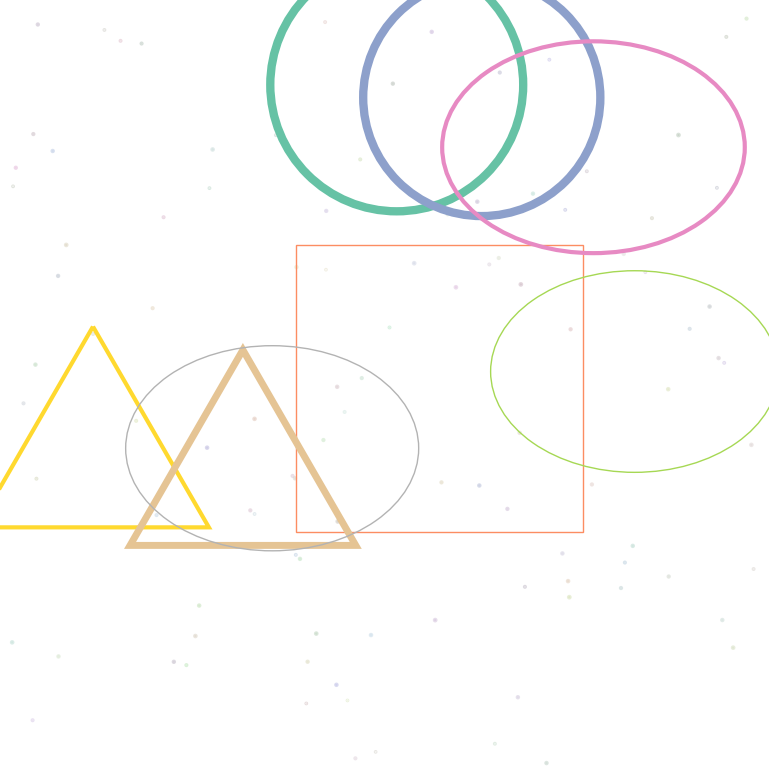[{"shape": "circle", "thickness": 3, "radius": 0.82, "center": [0.515, 0.89]}, {"shape": "square", "thickness": 0.5, "radius": 0.93, "center": [0.57, 0.495]}, {"shape": "circle", "thickness": 3, "radius": 0.77, "center": [0.626, 0.873]}, {"shape": "oval", "thickness": 1.5, "radius": 0.98, "center": [0.771, 0.809]}, {"shape": "oval", "thickness": 0.5, "radius": 0.94, "center": [0.824, 0.517]}, {"shape": "triangle", "thickness": 1.5, "radius": 0.87, "center": [0.121, 0.402]}, {"shape": "triangle", "thickness": 2.5, "radius": 0.85, "center": [0.315, 0.376]}, {"shape": "oval", "thickness": 0.5, "radius": 0.95, "center": [0.353, 0.418]}]